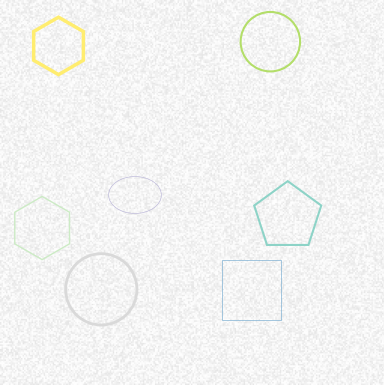[{"shape": "pentagon", "thickness": 1.5, "radius": 0.46, "center": [0.747, 0.438]}, {"shape": "oval", "thickness": 0.5, "radius": 0.34, "center": [0.351, 0.494]}, {"shape": "square", "thickness": 0.5, "radius": 0.39, "center": [0.653, 0.246]}, {"shape": "circle", "thickness": 1.5, "radius": 0.39, "center": [0.702, 0.892]}, {"shape": "circle", "thickness": 2, "radius": 0.46, "center": [0.263, 0.248]}, {"shape": "hexagon", "thickness": 1, "radius": 0.41, "center": [0.109, 0.408]}, {"shape": "hexagon", "thickness": 2.5, "radius": 0.37, "center": [0.152, 0.881]}]